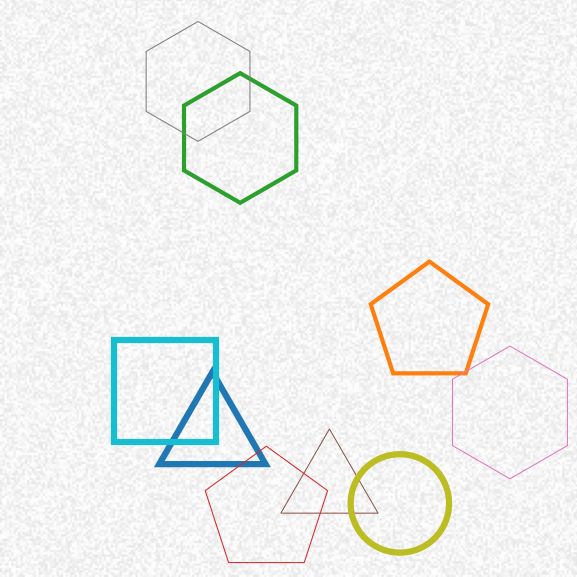[{"shape": "triangle", "thickness": 3, "radius": 0.53, "center": [0.368, 0.249]}, {"shape": "pentagon", "thickness": 2, "radius": 0.53, "center": [0.744, 0.439]}, {"shape": "hexagon", "thickness": 2, "radius": 0.56, "center": [0.416, 0.76]}, {"shape": "pentagon", "thickness": 0.5, "radius": 0.56, "center": [0.461, 0.115]}, {"shape": "triangle", "thickness": 0.5, "radius": 0.49, "center": [0.57, 0.159]}, {"shape": "hexagon", "thickness": 0.5, "radius": 0.57, "center": [0.883, 0.285]}, {"shape": "hexagon", "thickness": 0.5, "radius": 0.52, "center": [0.343, 0.858]}, {"shape": "circle", "thickness": 3, "radius": 0.43, "center": [0.692, 0.127]}, {"shape": "square", "thickness": 3, "radius": 0.44, "center": [0.285, 0.322]}]